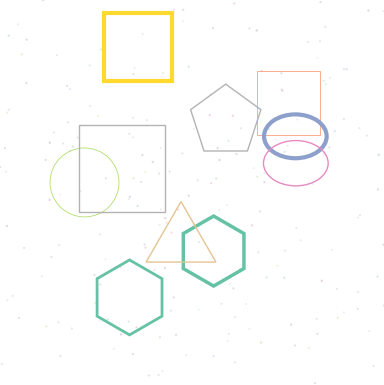[{"shape": "hexagon", "thickness": 2.5, "radius": 0.45, "center": [0.555, 0.348]}, {"shape": "hexagon", "thickness": 2, "radius": 0.49, "center": [0.337, 0.227]}, {"shape": "square", "thickness": 0.5, "radius": 0.41, "center": [0.749, 0.733]}, {"shape": "oval", "thickness": 3, "radius": 0.41, "center": [0.767, 0.646]}, {"shape": "oval", "thickness": 1, "radius": 0.42, "center": [0.768, 0.576]}, {"shape": "circle", "thickness": 0.5, "radius": 0.45, "center": [0.22, 0.526]}, {"shape": "square", "thickness": 3, "radius": 0.44, "center": [0.358, 0.878]}, {"shape": "triangle", "thickness": 1, "radius": 0.52, "center": [0.47, 0.372]}, {"shape": "square", "thickness": 1, "radius": 0.56, "center": [0.317, 0.562]}, {"shape": "pentagon", "thickness": 1, "radius": 0.48, "center": [0.586, 0.685]}]